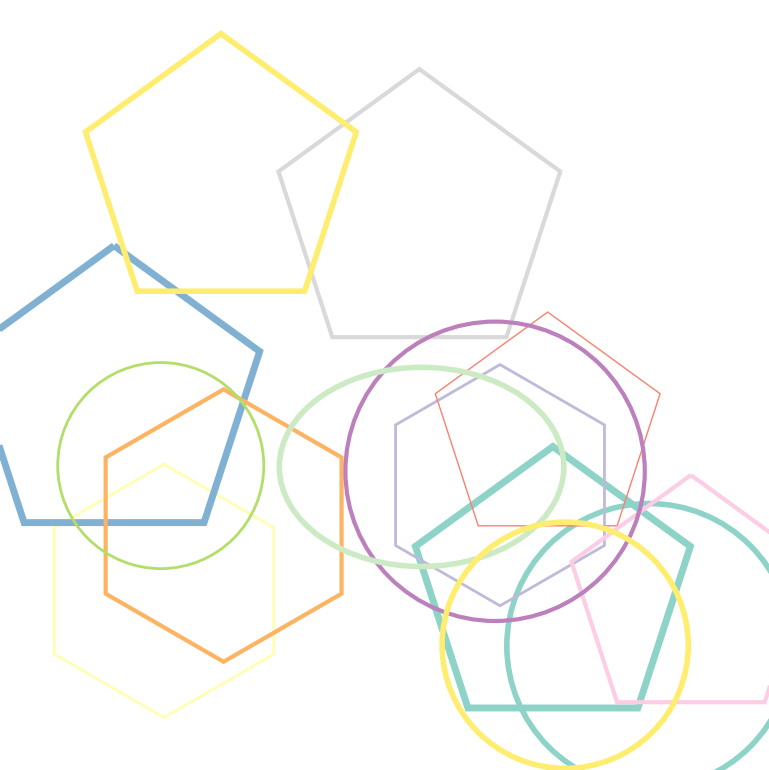[{"shape": "pentagon", "thickness": 2.5, "radius": 0.94, "center": [0.718, 0.232]}, {"shape": "circle", "thickness": 2, "radius": 0.93, "center": [0.843, 0.161]}, {"shape": "hexagon", "thickness": 1, "radius": 0.82, "center": [0.213, 0.233]}, {"shape": "hexagon", "thickness": 1, "radius": 0.78, "center": [0.649, 0.37]}, {"shape": "pentagon", "thickness": 0.5, "radius": 0.77, "center": [0.711, 0.441]}, {"shape": "pentagon", "thickness": 2.5, "radius": 0.99, "center": [0.148, 0.482]}, {"shape": "hexagon", "thickness": 1.5, "radius": 0.88, "center": [0.29, 0.317]}, {"shape": "circle", "thickness": 1, "radius": 0.67, "center": [0.209, 0.395]}, {"shape": "pentagon", "thickness": 1.5, "radius": 0.82, "center": [0.897, 0.22]}, {"shape": "pentagon", "thickness": 1.5, "radius": 0.96, "center": [0.545, 0.718]}, {"shape": "circle", "thickness": 1.5, "radius": 0.97, "center": [0.643, 0.388]}, {"shape": "oval", "thickness": 2, "radius": 0.92, "center": [0.548, 0.394]}, {"shape": "circle", "thickness": 2, "radius": 0.8, "center": [0.734, 0.162]}, {"shape": "pentagon", "thickness": 2, "radius": 0.92, "center": [0.287, 0.771]}]